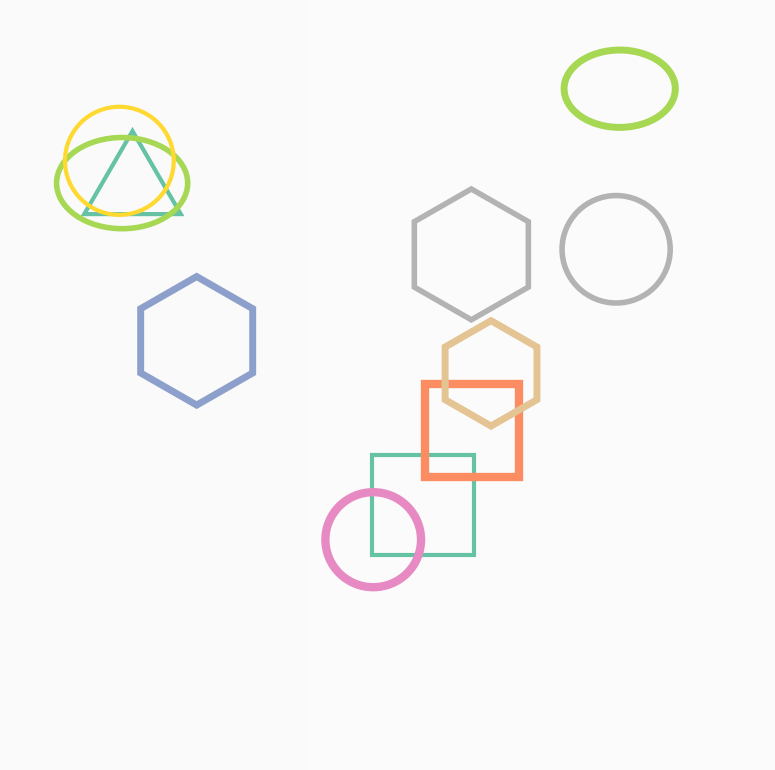[{"shape": "triangle", "thickness": 1.5, "radius": 0.36, "center": [0.171, 0.758]}, {"shape": "square", "thickness": 1.5, "radius": 0.33, "center": [0.546, 0.344]}, {"shape": "square", "thickness": 3, "radius": 0.3, "center": [0.609, 0.441]}, {"shape": "hexagon", "thickness": 2.5, "radius": 0.42, "center": [0.254, 0.557]}, {"shape": "circle", "thickness": 3, "radius": 0.31, "center": [0.482, 0.299]}, {"shape": "oval", "thickness": 2, "radius": 0.42, "center": [0.158, 0.762]}, {"shape": "oval", "thickness": 2.5, "radius": 0.36, "center": [0.8, 0.885]}, {"shape": "circle", "thickness": 1.5, "radius": 0.35, "center": [0.154, 0.791]}, {"shape": "hexagon", "thickness": 2.5, "radius": 0.34, "center": [0.634, 0.515]}, {"shape": "hexagon", "thickness": 2, "radius": 0.42, "center": [0.608, 0.67]}, {"shape": "circle", "thickness": 2, "radius": 0.35, "center": [0.795, 0.676]}]